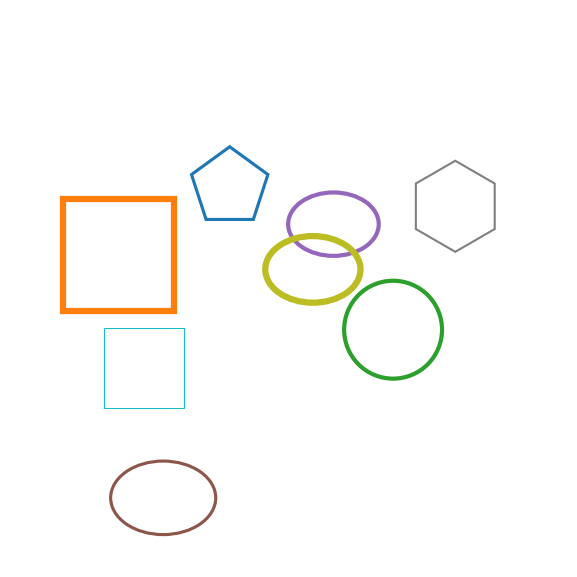[{"shape": "pentagon", "thickness": 1.5, "radius": 0.35, "center": [0.398, 0.675]}, {"shape": "square", "thickness": 3, "radius": 0.48, "center": [0.206, 0.558]}, {"shape": "circle", "thickness": 2, "radius": 0.42, "center": [0.681, 0.428]}, {"shape": "oval", "thickness": 2, "radius": 0.39, "center": [0.577, 0.611]}, {"shape": "oval", "thickness": 1.5, "radius": 0.45, "center": [0.283, 0.137]}, {"shape": "hexagon", "thickness": 1, "radius": 0.39, "center": [0.788, 0.642]}, {"shape": "oval", "thickness": 3, "radius": 0.41, "center": [0.542, 0.533]}, {"shape": "square", "thickness": 0.5, "radius": 0.34, "center": [0.249, 0.362]}]